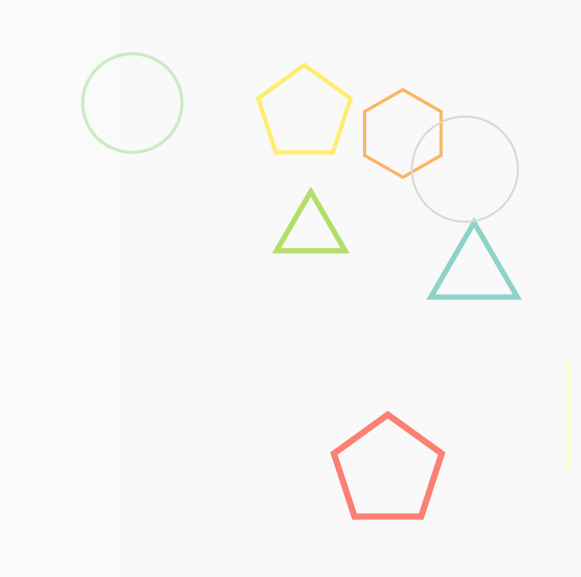[{"shape": "triangle", "thickness": 2.5, "radius": 0.43, "center": [0.816, 0.528]}, {"shape": "square", "thickness": 0.5, "radius": 0.48, "center": [0.882, 0.279]}, {"shape": "pentagon", "thickness": 3, "radius": 0.49, "center": [0.667, 0.184]}, {"shape": "hexagon", "thickness": 1.5, "radius": 0.38, "center": [0.693, 0.768]}, {"shape": "triangle", "thickness": 2.5, "radius": 0.34, "center": [0.535, 0.599]}, {"shape": "circle", "thickness": 1, "radius": 0.46, "center": [0.8, 0.706]}, {"shape": "circle", "thickness": 1.5, "radius": 0.43, "center": [0.228, 0.821]}, {"shape": "pentagon", "thickness": 2, "radius": 0.42, "center": [0.524, 0.803]}]